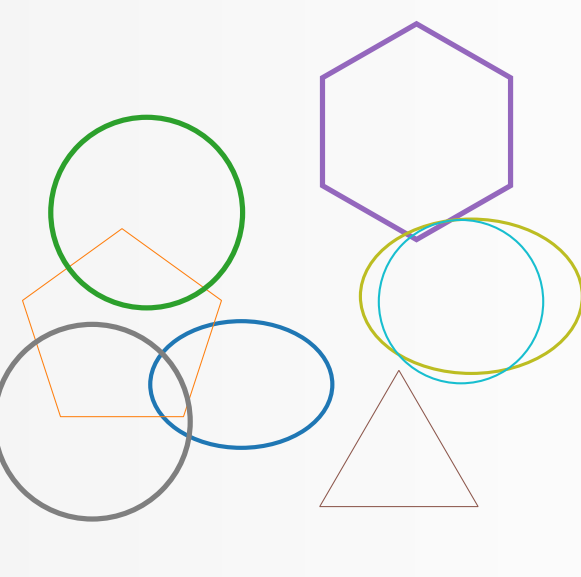[{"shape": "oval", "thickness": 2, "radius": 0.78, "center": [0.415, 0.333]}, {"shape": "pentagon", "thickness": 0.5, "radius": 0.9, "center": [0.21, 0.423]}, {"shape": "circle", "thickness": 2.5, "radius": 0.83, "center": [0.252, 0.631]}, {"shape": "hexagon", "thickness": 2.5, "radius": 0.93, "center": [0.717, 0.771]}, {"shape": "triangle", "thickness": 0.5, "radius": 0.79, "center": [0.686, 0.201]}, {"shape": "circle", "thickness": 2.5, "radius": 0.84, "center": [0.159, 0.269]}, {"shape": "oval", "thickness": 1.5, "radius": 0.95, "center": [0.811, 0.486]}, {"shape": "circle", "thickness": 1, "radius": 0.71, "center": [0.793, 0.477]}]